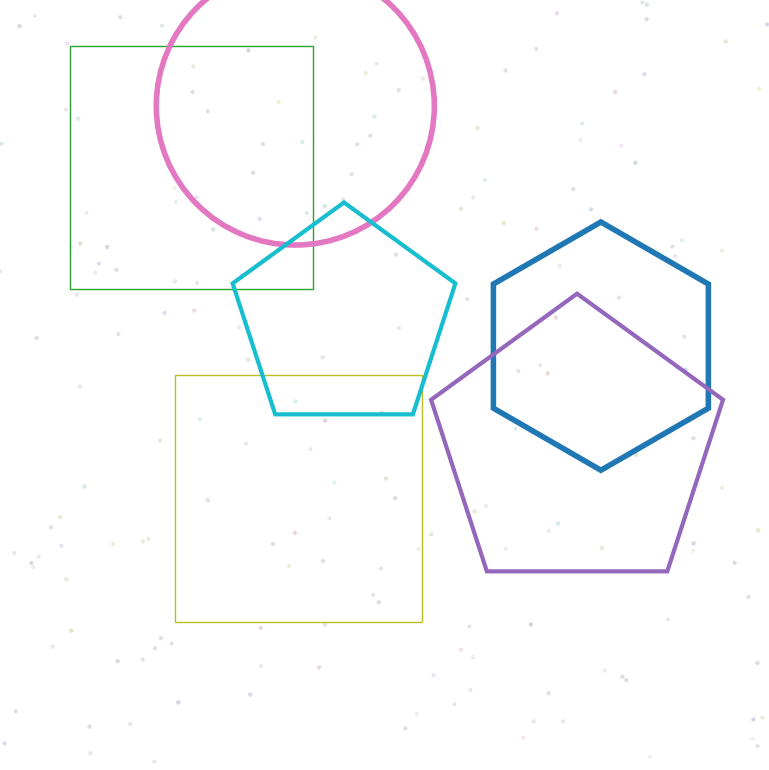[{"shape": "hexagon", "thickness": 2, "radius": 0.81, "center": [0.78, 0.55]}, {"shape": "square", "thickness": 0.5, "radius": 0.79, "center": [0.248, 0.782]}, {"shape": "pentagon", "thickness": 1.5, "radius": 1.0, "center": [0.749, 0.419]}, {"shape": "circle", "thickness": 2, "radius": 0.9, "center": [0.383, 0.862]}, {"shape": "square", "thickness": 0.5, "radius": 0.8, "center": [0.388, 0.353]}, {"shape": "pentagon", "thickness": 1.5, "radius": 0.76, "center": [0.447, 0.585]}]